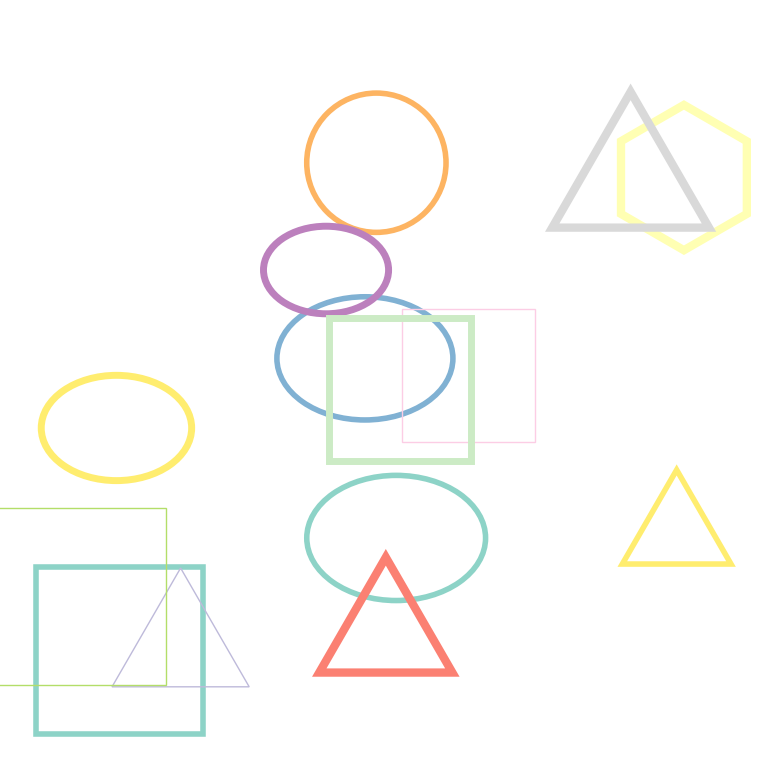[{"shape": "oval", "thickness": 2, "radius": 0.58, "center": [0.515, 0.301]}, {"shape": "square", "thickness": 2, "radius": 0.54, "center": [0.155, 0.155]}, {"shape": "hexagon", "thickness": 3, "radius": 0.47, "center": [0.888, 0.769]}, {"shape": "triangle", "thickness": 0.5, "radius": 0.51, "center": [0.235, 0.159]}, {"shape": "triangle", "thickness": 3, "radius": 0.5, "center": [0.501, 0.176]}, {"shape": "oval", "thickness": 2, "radius": 0.57, "center": [0.474, 0.535]}, {"shape": "circle", "thickness": 2, "radius": 0.45, "center": [0.489, 0.789]}, {"shape": "square", "thickness": 0.5, "radius": 0.57, "center": [0.101, 0.226]}, {"shape": "square", "thickness": 0.5, "radius": 0.43, "center": [0.609, 0.513]}, {"shape": "triangle", "thickness": 3, "radius": 0.59, "center": [0.819, 0.763]}, {"shape": "oval", "thickness": 2.5, "radius": 0.41, "center": [0.423, 0.649]}, {"shape": "square", "thickness": 2.5, "radius": 0.46, "center": [0.52, 0.494]}, {"shape": "triangle", "thickness": 2, "radius": 0.41, "center": [0.879, 0.308]}, {"shape": "oval", "thickness": 2.5, "radius": 0.49, "center": [0.151, 0.444]}]